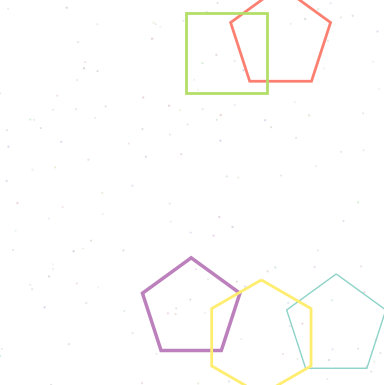[{"shape": "pentagon", "thickness": 1, "radius": 0.68, "center": [0.873, 0.153]}, {"shape": "pentagon", "thickness": 2, "radius": 0.68, "center": [0.729, 0.899]}, {"shape": "square", "thickness": 2, "radius": 0.52, "center": [0.588, 0.862]}, {"shape": "pentagon", "thickness": 2.5, "radius": 0.67, "center": [0.497, 0.197]}, {"shape": "hexagon", "thickness": 2, "radius": 0.74, "center": [0.679, 0.124]}]